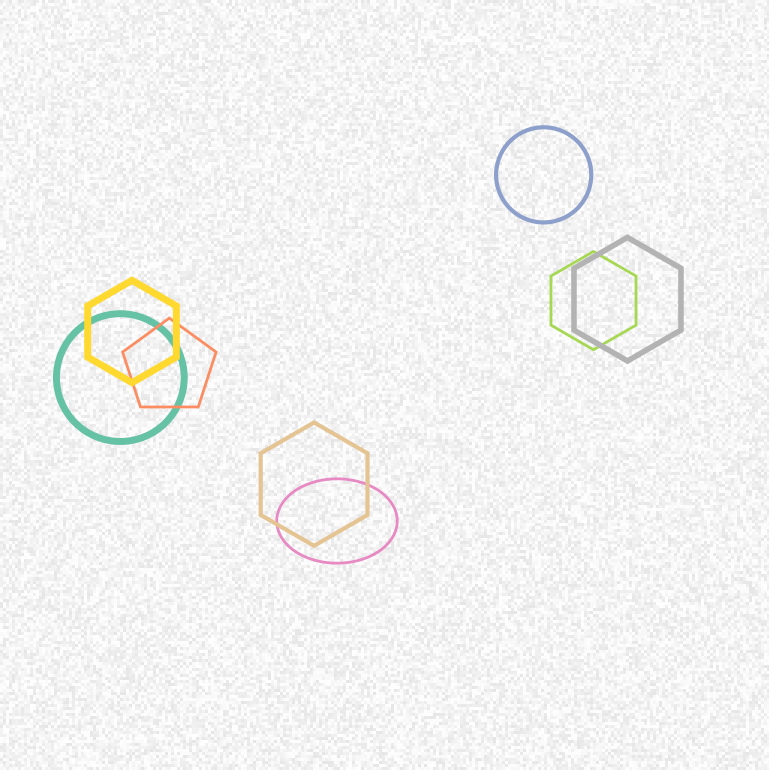[{"shape": "circle", "thickness": 2.5, "radius": 0.41, "center": [0.156, 0.51]}, {"shape": "pentagon", "thickness": 1, "radius": 0.32, "center": [0.22, 0.523]}, {"shape": "circle", "thickness": 1.5, "radius": 0.31, "center": [0.706, 0.773]}, {"shape": "oval", "thickness": 1, "radius": 0.39, "center": [0.438, 0.323]}, {"shape": "hexagon", "thickness": 1, "radius": 0.32, "center": [0.771, 0.61]}, {"shape": "hexagon", "thickness": 2.5, "radius": 0.33, "center": [0.171, 0.569]}, {"shape": "hexagon", "thickness": 1.5, "radius": 0.4, "center": [0.408, 0.371]}, {"shape": "hexagon", "thickness": 2, "radius": 0.4, "center": [0.815, 0.611]}]